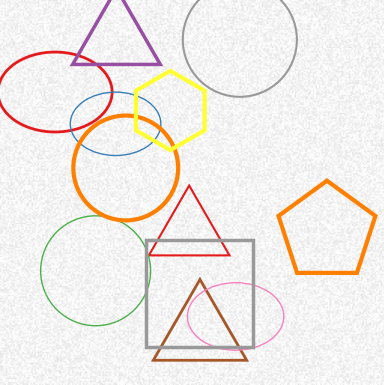[{"shape": "oval", "thickness": 2, "radius": 0.74, "center": [0.143, 0.761]}, {"shape": "triangle", "thickness": 1.5, "radius": 0.6, "center": [0.491, 0.397]}, {"shape": "oval", "thickness": 1, "radius": 0.59, "center": [0.3, 0.678]}, {"shape": "circle", "thickness": 1, "radius": 0.71, "center": [0.248, 0.297]}, {"shape": "triangle", "thickness": 2.5, "radius": 0.66, "center": [0.303, 0.898]}, {"shape": "circle", "thickness": 3, "radius": 0.68, "center": [0.327, 0.564]}, {"shape": "pentagon", "thickness": 3, "radius": 0.66, "center": [0.849, 0.398]}, {"shape": "hexagon", "thickness": 3, "radius": 0.51, "center": [0.442, 0.713]}, {"shape": "triangle", "thickness": 2, "radius": 0.7, "center": [0.519, 0.134]}, {"shape": "oval", "thickness": 1, "radius": 0.63, "center": [0.612, 0.178]}, {"shape": "square", "thickness": 2.5, "radius": 0.7, "center": [0.519, 0.237]}, {"shape": "circle", "thickness": 1.5, "radius": 0.74, "center": [0.623, 0.897]}]